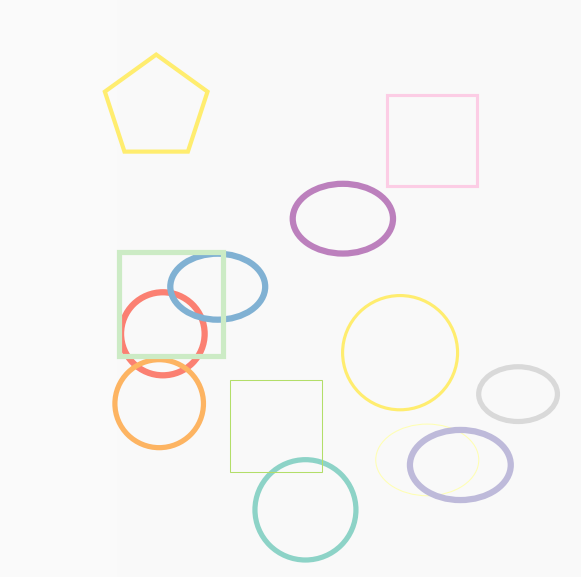[{"shape": "circle", "thickness": 2.5, "radius": 0.43, "center": [0.526, 0.116]}, {"shape": "oval", "thickness": 0.5, "radius": 0.44, "center": [0.735, 0.203]}, {"shape": "oval", "thickness": 3, "radius": 0.43, "center": [0.792, 0.194]}, {"shape": "circle", "thickness": 3, "radius": 0.36, "center": [0.28, 0.421]}, {"shape": "oval", "thickness": 3, "radius": 0.41, "center": [0.375, 0.503]}, {"shape": "circle", "thickness": 2.5, "radius": 0.38, "center": [0.274, 0.3]}, {"shape": "square", "thickness": 0.5, "radius": 0.4, "center": [0.474, 0.262]}, {"shape": "square", "thickness": 1.5, "radius": 0.39, "center": [0.743, 0.756]}, {"shape": "oval", "thickness": 2.5, "radius": 0.34, "center": [0.891, 0.317]}, {"shape": "oval", "thickness": 3, "radius": 0.43, "center": [0.59, 0.62]}, {"shape": "square", "thickness": 2.5, "radius": 0.45, "center": [0.294, 0.473]}, {"shape": "circle", "thickness": 1.5, "radius": 0.49, "center": [0.688, 0.388]}, {"shape": "pentagon", "thickness": 2, "radius": 0.46, "center": [0.269, 0.812]}]